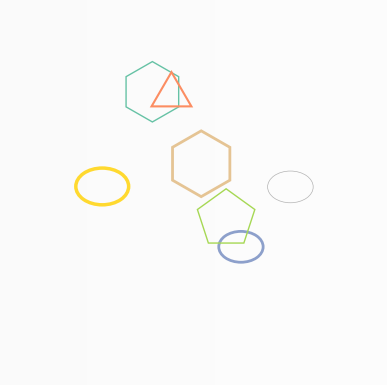[{"shape": "hexagon", "thickness": 1, "radius": 0.39, "center": [0.393, 0.762]}, {"shape": "triangle", "thickness": 1.5, "radius": 0.3, "center": [0.443, 0.753]}, {"shape": "oval", "thickness": 2, "radius": 0.29, "center": [0.622, 0.359]}, {"shape": "pentagon", "thickness": 1, "radius": 0.39, "center": [0.584, 0.432]}, {"shape": "oval", "thickness": 2.5, "radius": 0.34, "center": [0.264, 0.516]}, {"shape": "hexagon", "thickness": 2, "radius": 0.43, "center": [0.519, 0.575]}, {"shape": "oval", "thickness": 0.5, "radius": 0.29, "center": [0.749, 0.515]}]